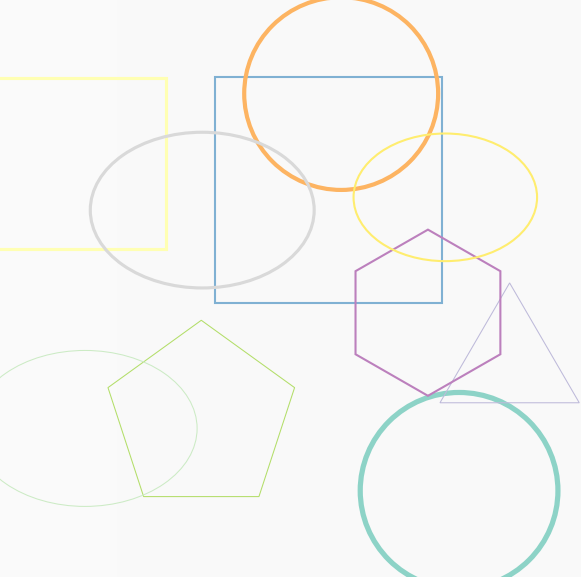[{"shape": "circle", "thickness": 2.5, "radius": 0.85, "center": [0.79, 0.149]}, {"shape": "square", "thickness": 1.5, "radius": 0.74, "center": [0.139, 0.716]}, {"shape": "triangle", "thickness": 0.5, "radius": 0.69, "center": [0.877, 0.371]}, {"shape": "square", "thickness": 1, "radius": 0.98, "center": [0.566, 0.671]}, {"shape": "circle", "thickness": 2, "radius": 0.83, "center": [0.587, 0.837]}, {"shape": "pentagon", "thickness": 0.5, "radius": 0.84, "center": [0.346, 0.276]}, {"shape": "oval", "thickness": 1.5, "radius": 0.96, "center": [0.348, 0.635]}, {"shape": "hexagon", "thickness": 1, "radius": 0.72, "center": [0.736, 0.458]}, {"shape": "oval", "thickness": 0.5, "radius": 0.96, "center": [0.146, 0.257]}, {"shape": "oval", "thickness": 1, "radius": 0.79, "center": [0.766, 0.657]}]